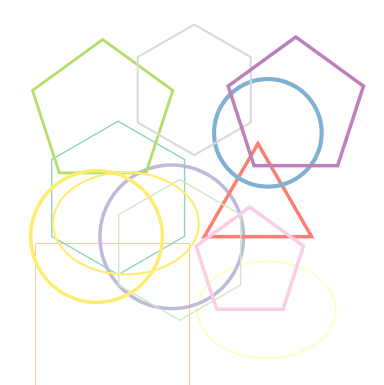[{"shape": "hexagon", "thickness": 1, "radius": 1.0, "center": [0.307, 0.486]}, {"shape": "oval", "thickness": 1, "radius": 0.9, "center": [0.693, 0.195]}, {"shape": "circle", "thickness": 2.5, "radius": 0.93, "center": [0.446, 0.385]}, {"shape": "triangle", "thickness": 2.5, "radius": 0.81, "center": [0.67, 0.466]}, {"shape": "circle", "thickness": 3, "radius": 0.7, "center": [0.696, 0.655]}, {"shape": "square", "thickness": 0.5, "radius": 1.0, "center": [0.292, 0.17]}, {"shape": "pentagon", "thickness": 2, "radius": 0.96, "center": [0.267, 0.706]}, {"shape": "pentagon", "thickness": 2.5, "radius": 0.73, "center": [0.649, 0.315]}, {"shape": "hexagon", "thickness": 1.5, "radius": 0.85, "center": [0.505, 0.767]}, {"shape": "pentagon", "thickness": 2.5, "radius": 0.92, "center": [0.768, 0.719]}, {"shape": "hexagon", "thickness": 1, "radius": 0.91, "center": [0.467, 0.351]}, {"shape": "circle", "thickness": 2.5, "radius": 0.85, "center": [0.251, 0.386]}, {"shape": "oval", "thickness": 1.5, "radius": 0.95, "center": [0.327, 0.42]}]